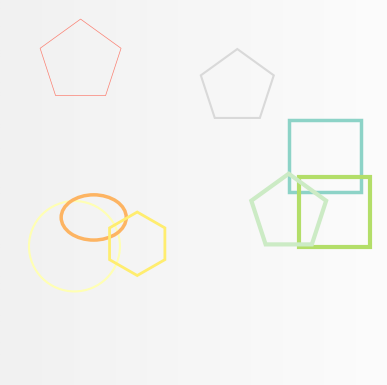[{"shape": "square", "thickness": 2.5, "radius": 0.47, "center": [0.839, 0.594]}, {"shape": "circle", "thickness": 1.5, "radius": 0.59, "center": [0.192, 0.36]}, {"shape": "pentagon", "thickness": 0.5, "radius": 0.55, "center": [0.208, 0.841]}, {"shape": "oval", "thickness": 2.5, "radius": 0.42, "center": [0.242, 0.435]}, {"shape": "square", "thickness": 3, "radius": 0.46, "center": [0.863, 0.45]}, {"shape": "pentagon", "thickness": 1.5, "radius": 0.49, "center": [0.612, 0.774]}, {"shape": "pentagon", "thickness": 3, "radius": 0.51, "center": [0.745, 0.447]}, {"shape": "hexagon", "thickness": 2, "radius": 0.41, "center": [0.354, 0.367]}]